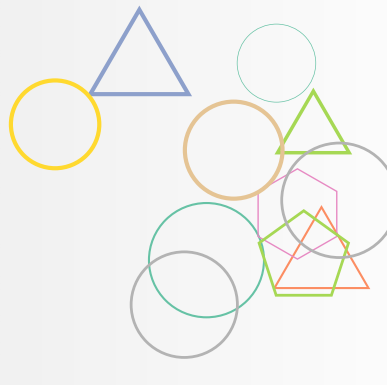[{"shape": "circle", "thickness": 1.5, "radius": 0.74, "center": [0.533, 0.324]}, {"shape": "circle", "thickness": 0.5, "radius": 0.51, "center": [0.713, 0.836]}, {"shape": "triangle", "thickness": 1.5, "radius": 0.7, "center": [0.83, 0.322]}, {"shape": "triangle", "thickness": 3, "radius": 0.73, "center": [0.36, 0.829]}, {"shape": "hexagon", "thickness": 1, "radius": 0.59, "center": [0.768, 0.444]}, {"shape": "pentagon", "thickness": 2, "radius": 0.61, "center": [0.784, 0.331]}, {"shape": "triangle", "thickness": 2.5, "radius": 0.53, "center": [0.809, 0.657]}, {"shape": "circle", "thickness": 3, "radius": 0.57, "center": [0.142, 0.677]}, {"shape": "circle", "thickness": 3, "radius": 0.63, "center": [0.603, 0.61]}, {"shape": "circle", "thickness": 2, "radius": 0.69, "center": [0.476, 0.209]}, {"shape": "circle", "thickness": 2, "radius": 0.74, "center": [0.876, 0.48]}]